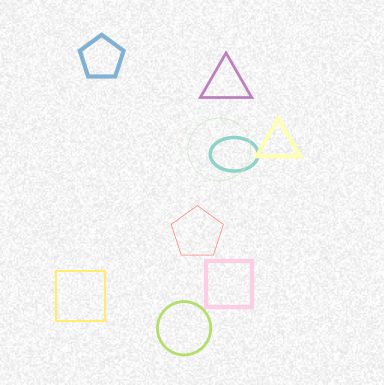[{"shape": "oval", "thickness": 2.5, "radius": 0.31, "center": [0.608, 0.599]}, {"shape": "triangle", "thickness": 3, "radius": 0.33, "center": [0.723, 0.627]}, {"shape": "pentagon", "thickness": 0.5, "radius": 0.36, "center": [0.513, 0.395]}, {"shape": "pentagon", "thickness": 3, "radius": 0.3, "center": [0.264, 0.85]}, {"shape": "circle", "thickness": 2, "radius": 0.35, "center": [0.478, 0.147]}, {"shape": "square", "thickness": 3, "radius": 0.3, "center": [0.596, 0.262]}, {"shape": "triangle", "thickness": 2, "radius": 0.39, "center": [0.587, 0.785]}, {"shape": "circle", "thickness": 0.5, "radius": 0.41, "center": [0.57, 0.612]}, {"shape": "square", "thickness": 1.5, "radius": 0.32, "center": [0.21, 0.232]}]